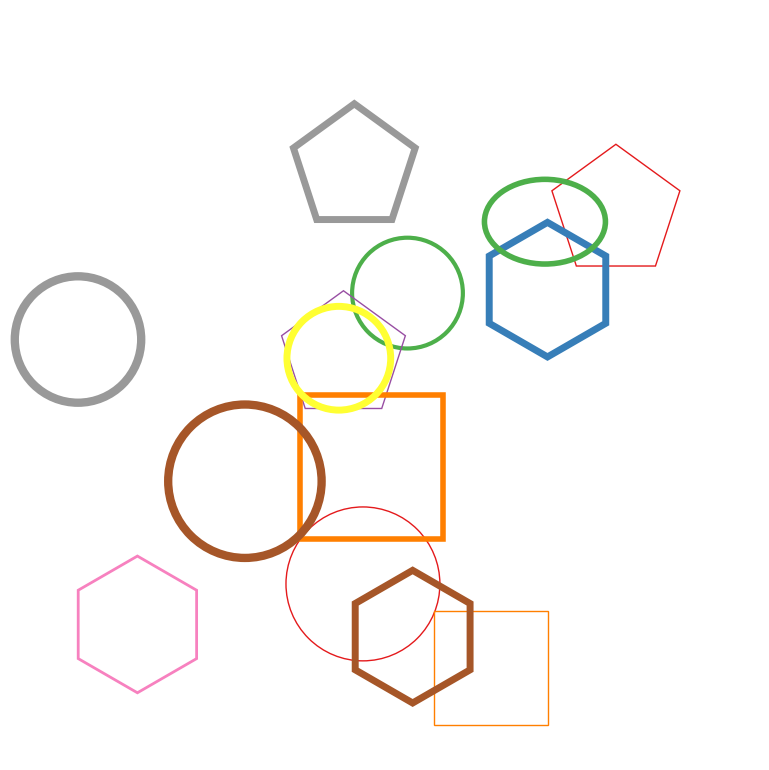[{"shape": "pentagon", "thickness": 0.5, "radius": 0.44, "center": [0.8, 0.725]}, {"shape": "circle", "thickness": 0.5, "radius": 0.5, "center": [0.471, 0.242]}, {"shape": "hexagon", "thickness": 2.5, "radius": 0.44, "center": [0.711, 0.624]}, {"shape": "circle", "thickness": 1.5, "radius": 0.36, "center": [0.529, 0.619]}, {"shape": "oval", "thickness": 2, "radius": 0.39, "center": [0.708, 0.712]}, {"shape": "pentagon", "thickness": 0.5, "radius": 0.42, "center": [0.446, 0.538]}, {"shape": "square", "thickness": 2, "radius": 0.46, "center": [0.482, 0.393]}, {"shape": "square", "thickness": 0.5, "radius": 0.37, "center": [0.637, 0.133]}, {"shape": "circle", "thickness": 2.5, "radius": 0.34, "center": [0.44, 0.535]}, {"shape": "circle", "thickness": 3, "radius": 0.5, "center": [0.318, 0.375]}, {"shape": "hexagon", "thickness": 2.5, "radius": 0.43, "center": [0.536, 0.173]}, {"shape": "hexagon", "thickness": 1, "radius": 0.44, "center": [0.178, 0.189]}, {"shape": "pentagon", "thickness": 2.5, "radius": 0.42, "center": [0.46, 0.782]}, {"shape": "circle", "thickness": 3, "radius": 0.41, "center": [0.101, 0.559]}]